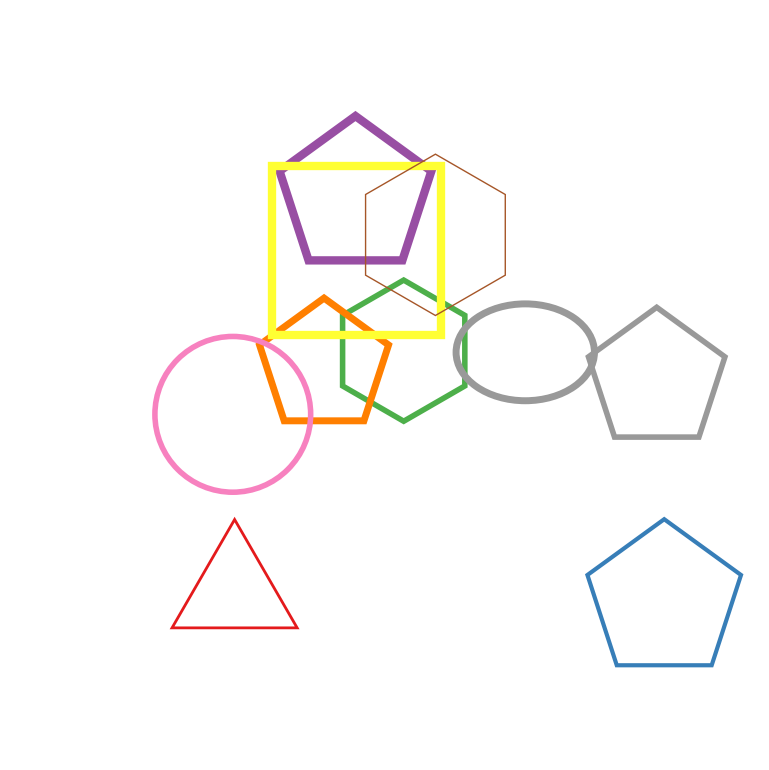[{"shape": "triangle", "thickness": 1, "radius": 0.47, "center": [0.305, 0.231]}, {"shape": "pentagon", "thickness": 1.5, "radius": 0.52, "center": [0.863, 0.221]}, {"shape": "hexagon", "thickness": 2, "radius": 0.46, "center": [0.524, 0.545]}, {"shape": "pentagon", "thickness": 3, "radius": 0.52, "center": [0.462, 0.746]}, {"shape": "pentagon", "thickness": 2.5, "radius": 0.44, "center": [0.421, 0.525]}, {"shape": "square", "thickness": 3, "radius": 0.55, "center": [0.463, 0.674]}, {"shape": "hexagon", "thickness": 0.5, "radius": 0.52, "center": [0.565, 0.695]}, {"shape": "circle", "thickness": 2, "radius": 0.51, "center": [0.302, 0.462]}, {"shape": "oval", "thickness": 2.5, "radius": 0.45, "center": [0.682, 0.542]}, {"shape": "pentagon", "thickness": 2, "radius": 0.47, "center": [0.853, 0.508]}]